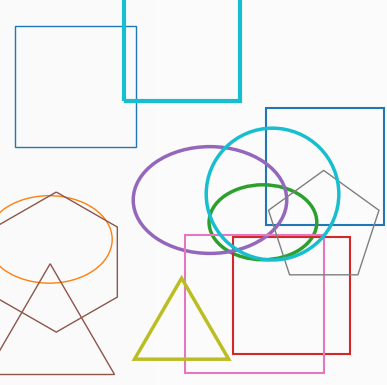[{"shape": "square", "thickness": 1.5, "radius": 0.76, "center": [0.839, 0.566]}, {"shape": "square", "thickness": 1, "radius": 0.78, "center": [0.194, 0.775]}, {"shape": "oval", "thickness": 1, "radius": 0.81, "center": [0.127, 0.378]}, {"shape": "oval", "thickness": 2.5, "radius": 0.69, "center": [0.678, 0.423]}, {"shape": "square", "thickness": 1.5, "radius": 0.76, "center": [0.752, 0.233]}, {"shape": "oval", "thickness": 2.5, "radius": 0.99, "center": [0.542, 0.48]}, {"shape": "triangle", "thickness": 1, "radius": 0.96, "center": [0.129, 0.123]}, {"shape": "hexagon", "thickness": 1, "radius": 0.91, "center": [0.145, 0.319]}, {"shape": "square", "thickness": 1.5, "radius": 0.9, "center": [0.657, 0.21]}, {"shape": "pentagon", "thickness": 1, "radius": 0.75, "center": [0.835, 0.407]}, {"shape": "triangle", "thickness": 2.5, "radius": 0.7, "center": [0.469, 0.137]}, {"shape": "circle", "thickness": 2.5, "radius": 0.86, "center": [0.703, 0.496]}, {"shape": "square", "thickness": 3, "radius": 0.75, "center": [0.471, 0.886]}]